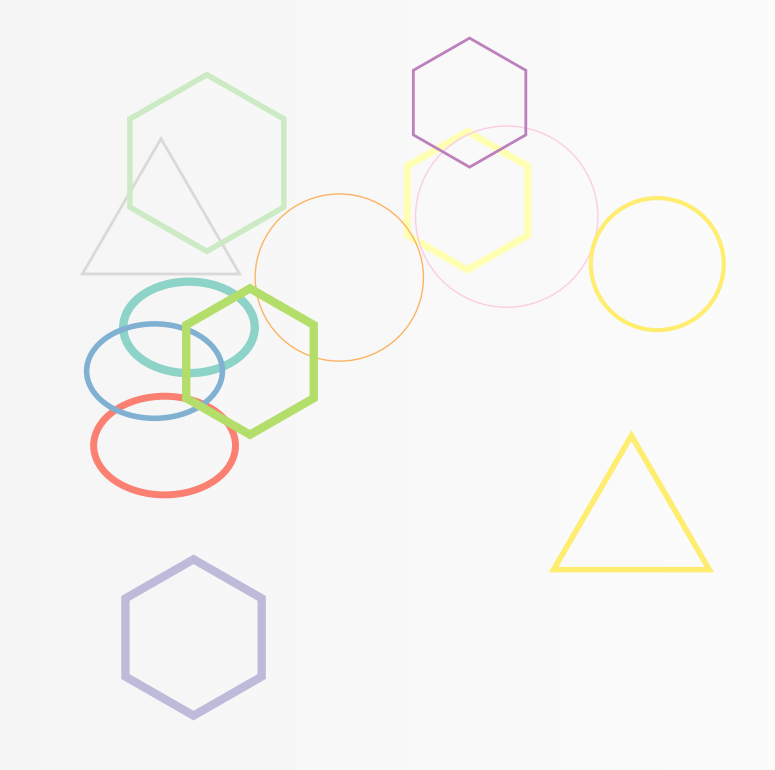[{"shape": "oval", "thickness": 3, "radius": 0.42, "center": [0.244, 0.575]}, {"shape": "hexagon", "thickness": 2.5, "radius": 0.45, "center": [0.603, 0.739]}, {"shape": "hexagon", "thickness": 3, "radius": 0.51, "center": [0.25, 0.172]}, {"shape": "oval", "thickness": 2.5, "radius": 0.46, "center": [0.212, 0.421]}, {"shape": "oval", "thickness": 2, "radius": 0.44, "center": [0.199, 0.518]}, {"shape": "circle", "thickness": 0.5, "radius": 0.54, "center": [0.438, 0.64]}, {"shape": "hexagon", "thickness": 3, "radius": 0.48, "center": [0.323, 0.53]}, {"shape": "circle", "thickness": 0.5, "radius": 0.59, "center": [0.654, 0.719]}, {"shape": "triangle", "thickness": 1, "radius": 0.59, "center": [0.208, 0.703]}, {"shape": "hexagon", "thickness": 1, "radius": 0.42, "center": [0.606, 0.867]}, {"shape": "hexagon", "thickness": 2, "radius": 0.57, "center": [0.267, 0.788]}, {"shape": "circle", "thickness": 1.5, "radius": 0.43, "center": [0.848, 0.657]}, {"shape": "triangle", "thickness": 2, "radius": 0.58, "center": [0.815, 0.318]}]